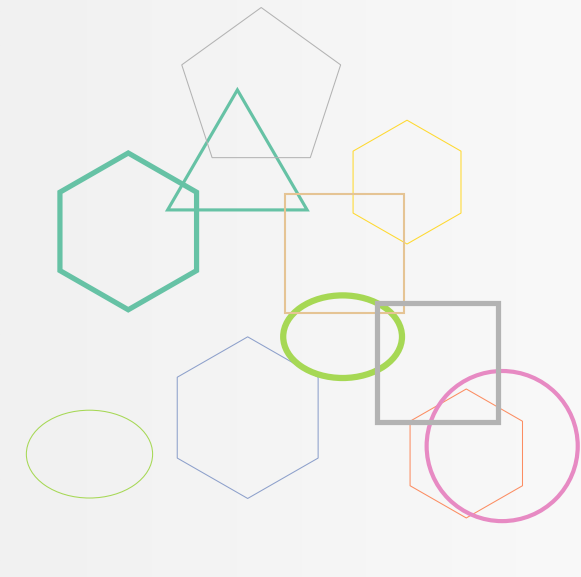[{"shape": "hexagon", "thickness": 2.5, "radius": 0.68, "center": [0.221, 0.598]}, {"shape": "triangle", "thickness": 1.5, "radius": 0.69, "center": [0.408, 0.705]}, {"shape": "hexagon", "thickness": 0.5, "radius": 0.56, "center": [0.802, 0.214]}, {"shape": "hexagon", "thickness": 0.5, "radius": 0.7, "center": [0.426, 0.276]}, {"shape": "circle", "thickness": 2, "radius": 0.65, "center": [0.864, 0.227]}, {"shape": "oval", "thickness": 3, "radius": 0.51, "center": [0.589, 0.416]}, {"shape": "oval", "thickness": 0.5, "radius": 0.54, "center": [0.154, 0.213]}, {"shape": "hexagon", "thickness": 0.5, "radius": 0.54, "center": [0.7, 0.684]}, {"shape": "square", "thickness": 1, "radius": 0.51, "center": [0.593, 0.56]}, {"shape": "pentagon", "thickness": 0.5, "radius": 0.72, "center": [0.449, 0.842]}, {"shape": "square", "thickness": 2.5, "radius": 0.52, "center": [0.753, 0.371]}]